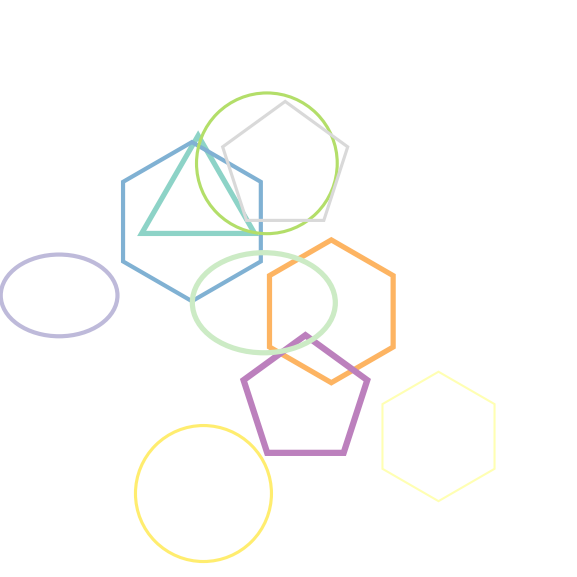[{"shape": "triangle", "thickness": 2.5, "radius": 0.56, "center": [0.343, 0.651]}, {"shape": "hexagon", "thickness": 1, "radius": 0.56, "center": [0.759, 0.243]}, {"shape": "oval", "thickness": 2, "radius": 0.51, "center": [0.102, 0.488]}, {"shape": "hexagon", "thickness": 2, "radius": 0.69, "center": [0.332, 0.615]}, {"shape": "hexagon", "thickness": 2.5, "radius": 0.62, "center": [0.574, 0.46]}, {"shape": "circle", "thickness": 1.5, "radius": 0.61, "center": [0.462, 0.716]}, {"shape": "pentagon", "thickness": 1.5, "radius": 0.57, "center": [0.494, 0.71]}, {"shape": "pentagon", "thickness": 3, "radius": 0.56, "center": [0.529, 0.306]}, {"shape": "oval", "thickness": 2.5, "radius": 0.62, "center": [0.457, 0.475]}, {"shape": "circle", "thickness": 1.5, "radius": 0.59, "center": [0.352, 0.145]}]